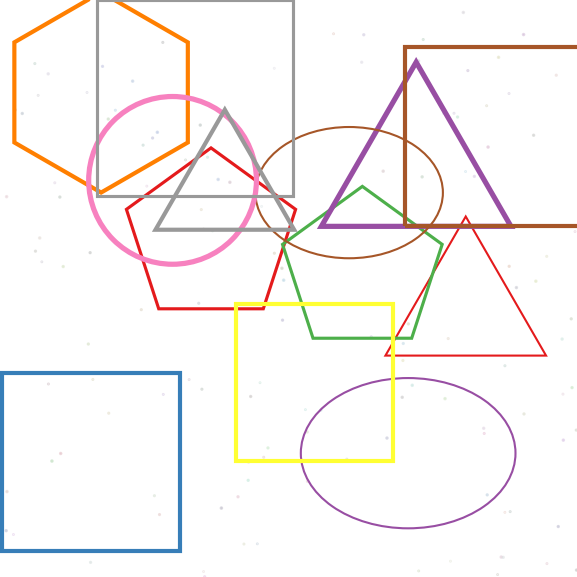[{"shape": "pentagon", "thickness": 1.5, "radius": 0.77, "center": [0.365, 0.589]}, {"shape": "triangle", "thickness": 1, "radius": 0.8, "center": [0.806, 0.464]}, {"shape": "square", "thickness": 2, "radius": 0.77, "center": [0.157, 0.2]}, {"shape": "pentagon", "thickness": 1.5, "radius": 0.73, "center": [0.627, 0.531]}, {"shape": "triangle", "thickness": 2.5, "radius": 0.95, "center": [0.721, 0.702]}, {"shape": "oval", "thickness": 1, "radius": 0.93, "center": [0.707, 0.214]}, {"shape": "hexagon", "thickness": 2, "radius": 0.87, "center": [0.175, 0.839]}, {"shape": "square", "thickness": 2, "radius": 0.68, "center": [0.544, 0.337]}, {"shape": "square", "thickness": 2, "radius": 0.77, "center": [0.857, 0.763]}, {"shape": "oval", "thickness": 1, "radius": 0.81, "center": [0.605, 0.666]}, {"shape": "circle", "thickness": 2.5, "radius": 0.73, "center": [0.299, 0.687]}, {"shape": "square", "thickness": 1.5, "radius": 0.85, "center": [0.338, 0.83]}, {"shape": "triangle", "thickness": 2, "radius": 0.69, "center": [0.389, 0.671]}]